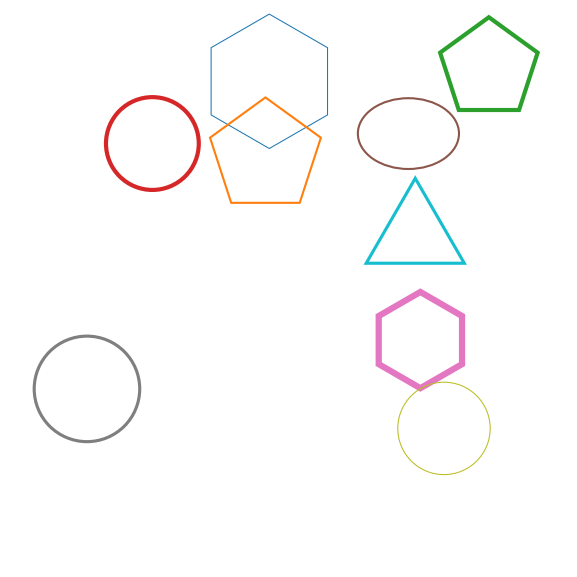[{"shape": "hexagon", "thickness": 0.5, "radius": 0.58, "center": [0.466, 0.858]}, {"shape": "pentagon", "thickness": 1, "radius": 0.5, "center": [0.46, 0.73]}, {"shape": "pentagon", "thickness": 2, "radius": 0.44, "center": [0.847, 0.88]}, {"shape": "circle", "thickness": 2, "radius": 0.4, "center": [0.264, 0.751]}, {"shape": "oval", "thickness": 1, "radius": 0.44, "center": [0.707, 0.768]}, {"shape": "hexagon", "thickness": 3, "radius": 0.42, "center": [0.728, 0.41]}, {"shape": "circle", "thickness": 1.5, "radius": 0.46, "center": [0.151, 0.326]}, {"shape": "circle", "thickness": 0.5, "radius": 0.4, "center": [0.769, 0.257]}, {"shape": "triangle", "thickness": 1.5, "radius": 0.49, "center": [0.719, 0.592]}]